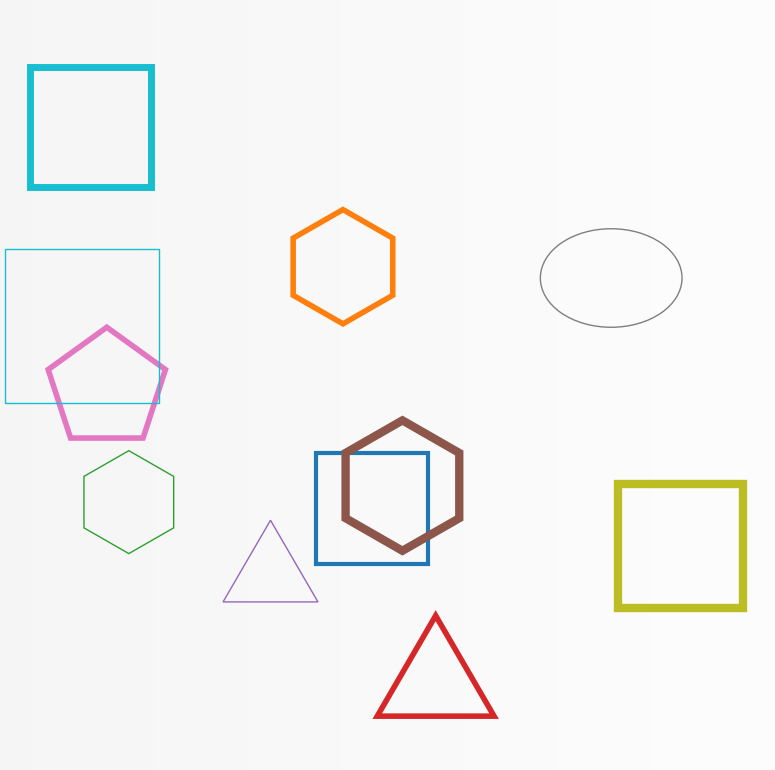[{"shape": "square", "thickness": 1.5, "radius": 0.36, "center": [0.48, 0.339]}, {"shape": "hexagon", "thickness": 2, "radius": 0.37, "center": [0.443, 0.654]}, {"shape": "hexagon", "thickness": 0.5, "radius": 0.33, "center": [0.166, 0.348]}, {"shape": "triangle", "thickness": 2, "radius": 0.44, "center": [0.562, 0.113]}, {"shape": "triangle", "thickness": 0.5, "radius": 0.35, "center": [0.349, 0.254]}, {"shape": "hexagon", "thickness": 3, "radius": 0.42, "center": [0.519, 0.369]}, {"shape": "pentagon", "thickness": 2, "radius": 0.4, "center": [0.138, 0.495]}, {"shape": "oval", "thickness": 0.5, "radius": 0.46, "center": [0.789, 0.639]}, {"shape": "square", "thickness": 3, "radius": 0.4, "center": [0.878, 0.29]}, {"shape": "square", "thickness": 2.5, "radius": 0.39, "center": [0.116, 0.835]}, {"shape": "square", "thickness": 0.5, "radius": 0.5, "center": [0.106, 0.576]}]